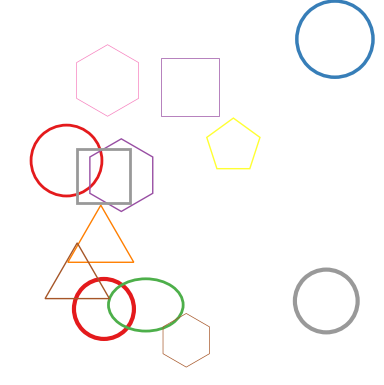[{"shape": "circle", "thickness": 3, "radius": 0.39, "center": [0.27, 0.198]}, {"shape": "circle", "thickness": 2, "radius": 0.46, "center": [0.173, 0.583]}, {"shape": "circle", "thickness": 2.5, "radius": 0.49, "center": [0.87, 0.898]}, {"shape": "oval", "thickness": 2, "radius": 0.48, "center": [0.379, 0.208]}, {"shape": "square", "thickness": 0.5, "radius": 0.37, "center": [0.494, 0.774]}, {"shape": "hexagon", "thickness": 1, "radius": 0.47, "center": [0.315, 0.545]}, {"shape": "triangle", "thickness": 1, "radius": 0.49, "center": [0.262, 0.368]}, {"shape": "pentagon", "thickness": 1, "radius": 0.36, "center": [0.606, 0.621]}, {"shape": "hexagon", "thickness": 0.5, "radius": 0.35, "center": [0.484, 0.116]}, {"shape": "triangle", "thickness": 1, "radius": 0.48, "center": [0.201, 0.273]}, {"shape": "hexagon", "thickness": 0.5, "radius": 0.46, "center": [0.279, 0.791]}, {"shape": "circle", "thickness": 3, "radius": 0.41, "center": [0.847, 0.218]}, {"shape": "square", "thickness": 2, "radius": 0.35, "center": [0.268, 0.543]}]